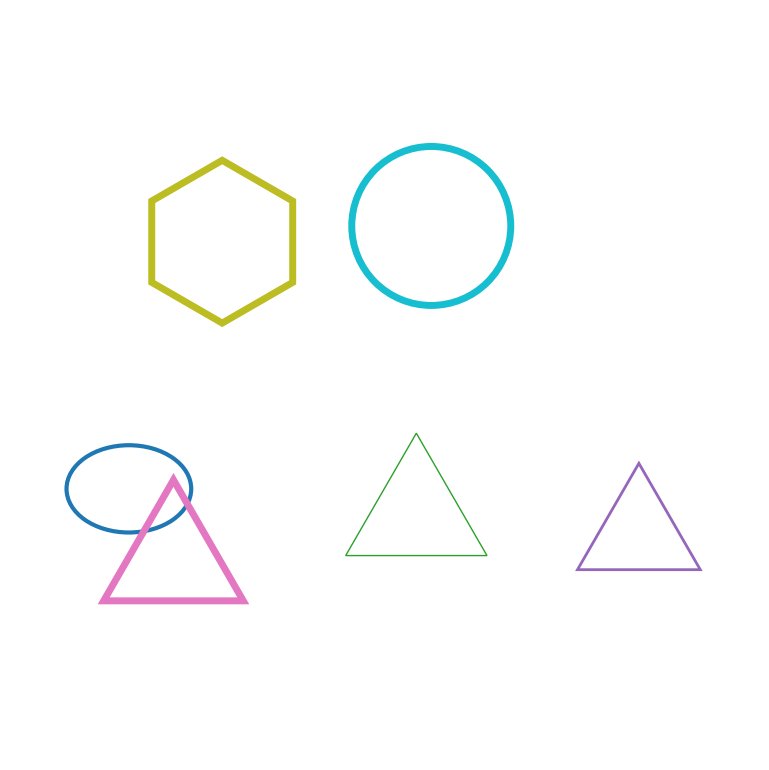[{"shape": "oval", "thickness": 1.5, "radius": 0.4, "center": [0.167, 0.365]}, {"shape": "triangle", "thickness": 0.5, "radius": 0.53, "center": [0.541, 0.331]}, {"shape": "triangle", "thickness": 1, "radius": 0.46, "center": [0.83, 0.306]}, {"shape": "triangle", "thickness": 2.5, "radius": 0.52, "center": [0.225, 0.272]}, {"shape": "hexagon", "thickness": 2.5, "radius": 0.53, "center": [0.289, 0.686]}, {"shape": "circle", "thickness": 2.5, "radius": 0.52, "center": [0.56, 0.707]}]